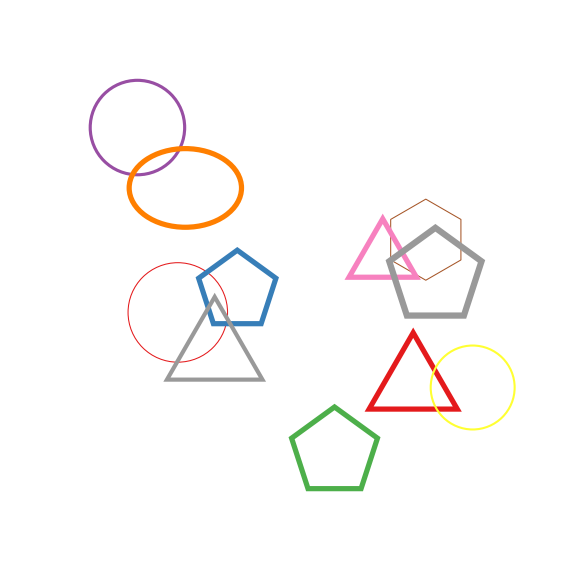[{"shape": "circle", "thickness": 0.5, "radius": 0.43, "center": [0.308, 0.458]}, {"shape": "triangle", "thickness": 2.5, "radius": 0.44, "center": [0.715, 0.335]}, {"shape": "pentagon", "thickness": 2.5, "radius": 0.35, "center": [0.411, 0.496]}, {"shape": "pentagon", "thickness": 2.5, "radius": 0.39, "center": [0.579, 0.216]}, {"shape": "circle", "thickness": 1.5, "radius": 0.41, "center": [0.238, 0.778]}, {"shape": "oval", "thickness": 2.5, "radius": 0.49, "center": [0.321, 0.674]}, {"shape": "circle", "thickness": 1, "radius": 0.36, "center": [0.818, 0.328]}, {"shape": "hexagon", "thickness": 0.5, "radius": 0.35, "center": [0.737, 0.584]}, {"shape": "triangle", "thickness": 2.5, "radius": 0.34, "center": [0.663, 0.553]}, {"shape": "pentagon", "thickness": 3, "radius": 0.42, "center": [0.754, 0.521]}, {"shape": "triangle", "thickness": 2, "radius": 0.48, "center": [0.372, 0.39]}]